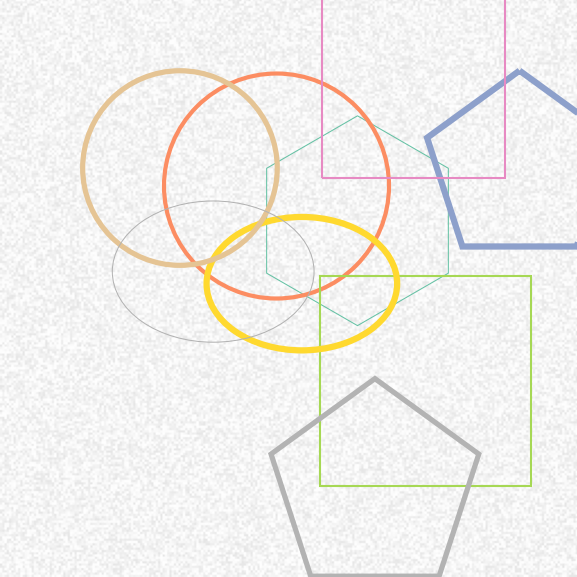[{"shape": "hexagon", "thickness": 0.5, "radius": 0.91, "center": [0.619, 0.617]}, {"shape": "circle", "thickness": 2, "radius": 0.97, "center": [0.479, 0.677]}, {"shape": "pentagon", "thickness": 3, "radius": 0.84, "center": [0.9, 0.708]}, {"shape": "square", "thickness": 1, "radius": 0.79, "center": [0.716, 0.849]}, {"shape": "square", "thickness": 1, "radius": 0.91, "center": [0.737, 0.34]}, {"shape": "oval", "thickness": 3, "radius": 0.83, "center": [0.523, 0.508]}, {"shape": "circle", "thickness": 2.5, "radius": 0.84, "center": [0.312, 0.708]}, {"shape": "pentagon", "thickness": 2.5, "radius": 0.95, "center": [0.649, 0.154]}, {"shape": "oval", "thickness": 0.5, "radius": 0.87, "center": [0.369, 0.529]}]